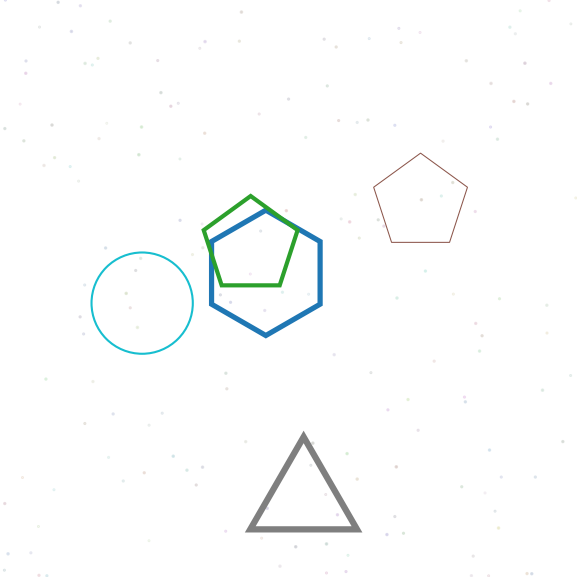[{"shape": "hexagon", "thickness": 2.5, "radius": 0.54, "center": [0.46, 0.527]}, {"shape": "pentagon", "thickness": 2, "radius": 0.43, "center": [0.434, 0.574]}, {"shape": "pentagon", "thickness": 0.5, "radius": 0.43, "center": [0.728, 0.649]}, {"shape": "triangle", "thickness": 3, "radius": 0.53, "center": [0.526, 0.136]}, {"shape": "circle", "thickness": 1, "radius": 0.44, "center": [0.246, 0.474]}]